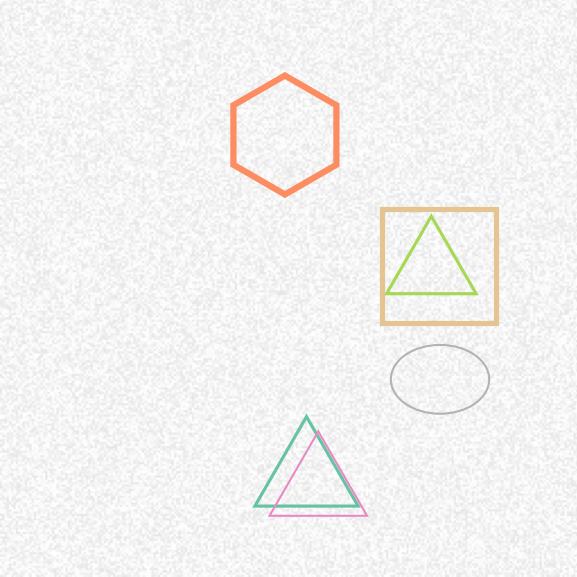[{"shape": "triangle", "thickness": 1.5, "radius": 0.52, "center": [0.531, 0.174]}, {"shape": "hexagon", "thickness": 3, "radius": 0.51, "center": [0.493, 0.765]}, {"shape": "triangle", "thickness": 1, "radius": 0.49, "center": [0.551, 0.155]}, {"shape": "triangle", "thickness": 1.5, "radius": 0.45, "center": [0.747, 0.535]}, {"shape": "square", "thickness": 2.5, "radius": 0.5, "center": [0.76, 0.539]}, {"shape": "oval", "thickness": 1, "radius": 0.43, "center": [0.762, 0.342]}]